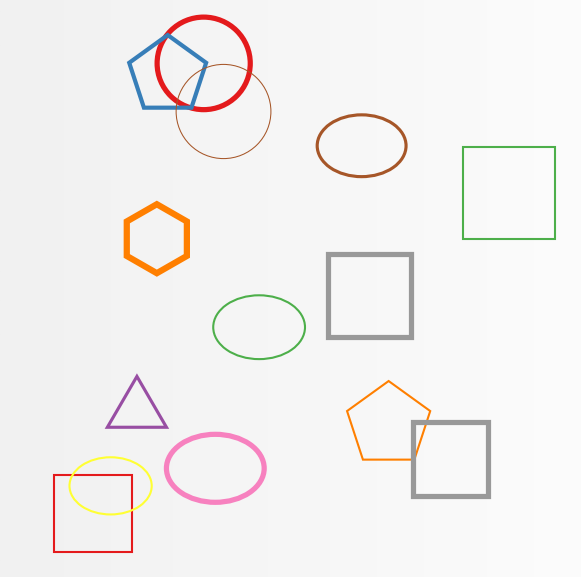[{"shape": "circle", "thickness": 2.5, "radius": 0.4, "center": [0.35, 0.889]}, {"shape": "square", "thickness": 1, "radius": 0.33, "center": [0.16, 0.109]}, {"shape": "pentagon", "thickness": 2, "radius": 0.35, "center": [0.288, 0.869]}, {"shape": "oval", "thickness": 1, "radius": 0.39, "center": [0.446, 0.433]}, {"shape": "square", "thickness": 1, "radius": 0.4, "center": [0.876, 0.666]}, {"shape": "triangle", "thickness": 1.5, "radius": 0.29, "center": [0.236, 0.289]}, {"shape": "pentagon", "thickness": 1, "radius": 0.38, "center": [0.669, 0.264]}, {"shape": "hexagon", "thickness": 3, "radius": 0.3, "center": [0.27, 0.586]}, {"shape": "oval", "thickness": 1, "radius": 0.35, "center": [0.19, 0.158]}, {"shape": "circle", "thickness": 0.5, "radius": 0.41, "center": [0.385, 0.806]}, {"shape": "oval", "thickness": 1.5, "radius": 0.38, "center": [0.622, 0.747]}, {"shape": "oval", "thickness": 2.5, "radius": 0.42, "center": [0.37, 0.188]}, {"shape": "square", "thickness": 2.5, "radius": 0.32, "center": [0.775, 0.205]}, {"shape": "square", "thickness": 2.5, "radius": 0.36, "center": [0.635, 0.487]}]